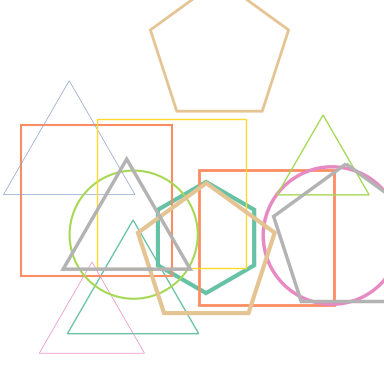[{"shape": "triangle", "thickness": 1, "radius": 0.98, "center": [0.346, 0.232]}, {"shape": "hexagon", "thickness": 3, "radius": 0.72, "center": [0.535, 0.383]}, {"shape": "square", "thickness": 1.5, "radius": 0.98, "center": [0.251, 0.48]}, {"shape": "square", "thickness": 2, "radius": 0.88, "center": [0.692, 0.383]}, {"shape": "triangle", "thickness": 0.5, "radius": 0.99, "center": [0.18, 0.593]}, {"shape": "circle", "thickness": 2.5, "radius": 0.89, "center": [0.862, 0.388]}, {"shape": "triangle", "thickness": 0.5, "radius": 0.79, "center": [0.239, 0.161]}, {"shape": "triangle", "thickness": 1, "radius": 0.69, "center": [0.839, 0.563]}, {"shape": "circle", "thickness": 1.5, "radius": 0.83, "center": [0.347, 0.39]}, {"shape": "square", "thickness": 1, "radius": 0.97, "center": [0.445, 0.498]}, {"shape": "pentagon", "thickness": 2, "radius": 0.94, "center": [0.57, 0.864]}, {"shape": "pentagon", "thickness": 3, "radius": 0.93, "center": [0.536, 0.338]}, {"shape": "triangle", "thickness": 2.5, "radius": 0.95, "center": [0.329, 0.396]}, {"shape": "pentagon", "thickness": 2.5, "radius": 0.99, "center": [0.899, 0.377]}]